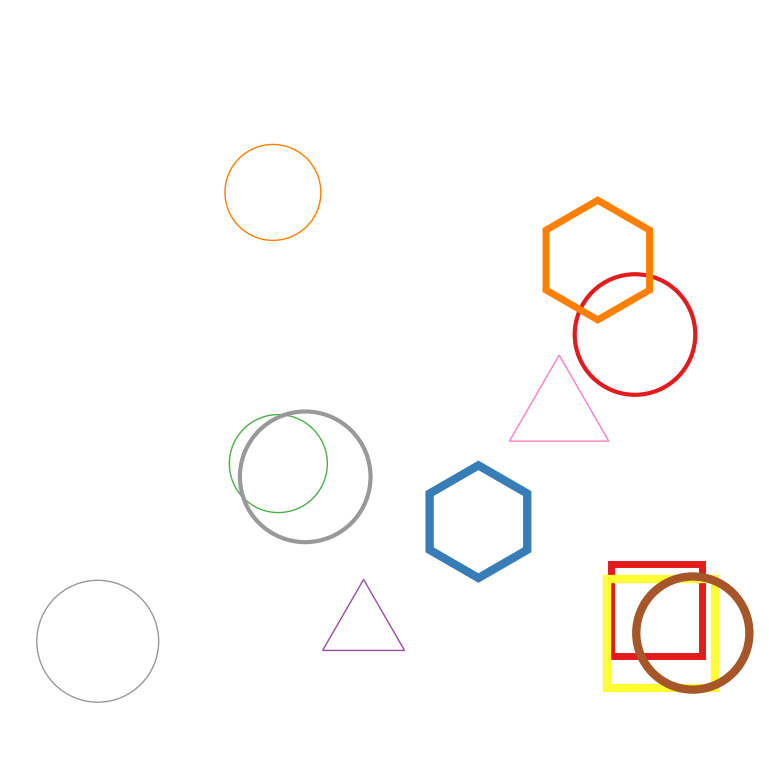[{"shape": "circle", "thickness": 1.5, "radius": 0.39, "center": [0.825, 0.566]}, {"shape": "square", "thickness": 2.5, "radius": 0.3, "center": [0.852, 0.208]}, {"shape": "hexagon", "thickness": 3, "radius": 0.37, "center": [0.621, 0.322]}, {"shape": "circle", "thickness": 0.5, "radius": 0.32, "center": [0.361, 0.398]}, {"shape": "triangle", "thickness": 0.5, "radius": 0.31, "center": [0.472, 0.186]}, {"shape": "hexagon", "thickness": 2.5, "radius": 0.39, "center": [0.776, 0.662]}, {"shape": "circle", "thickness": 0.5, "radius": 0.31, "center": [0.354, 0.75]}, {"shape": "square", "thickness": 3, "radius": 0.35, "center": [0.859, 0.177]}, {"shape": "circle", "thickness": 3, "radius": 0.37, "center": [0.9, 0.178]}, {"shape": "triangle", "thickness": 0.5, "radius": 0.37, "center": [0.726, 0.464]}, {"shape": "circle", "thickness": 1.5, "radius": 0.42, "center": [0.396, 0.381]}, {"shape": "circle", "thickness": 0.5, "radius": 0.4, "center": [0.127, 0.167]}]